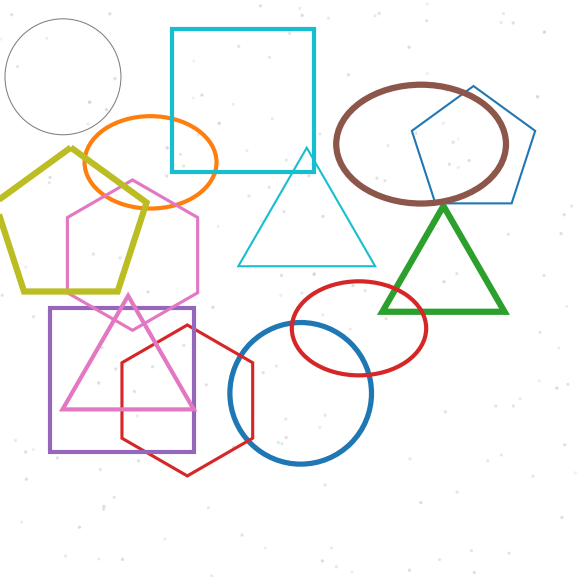[{"shape": "pentagon", "thickness": 1, "radius": 0.56, "center": [0.82, 0.738]}, {"shape": "circle", "thickness": 2.5, "radius": 0.61, "center": [0.521, 0.318]}, {"shape": "oval", "thickness": 2, "radius": 0.57, "center": [0.261, 0.718]}, {"shape": "triangle", "thickness": 3, "radius": 0.61, "center": [0.768, 0.52]}, {"shape": "hexagon", "thickness": 1.5, "radius": 0.65, "center": [0.324, 0.306]}, {"shape": "oval", "thickness": 2, "radius": 0.58, "center": [0.622, 0.431]}, {"shape": "square", "thickness": 2, "radius": 0.63, "center": [0.211, 0.341]}, {"shape": "oval", "thickness": 3, "radius": 0.73, "center": [0.729, 0.75]}, {"shape": "hexagon", "thickness": 1.5, "radius": 0.65, "center": [0.229, 0.557]}, {"shape": "triangle", "thickness": 2, "radius": 0.66, "center": [0.222, 0.356]}, {"shape": "circle", "thickness": 0.5, "radius": 0.5, "center": [0.109, 0.866]}, {"shape": "pentagon", "thickness": 3, "radius": 0.69, "center": [0.123, 0.606]}, {"shape": "triangle", "thickness": 1, "radius": 0.68, "center": [0.531, 0.607]}, {"shape": "square", "thickness": 2, "radius": 0.62, "center": [0.421, 0.825]}]